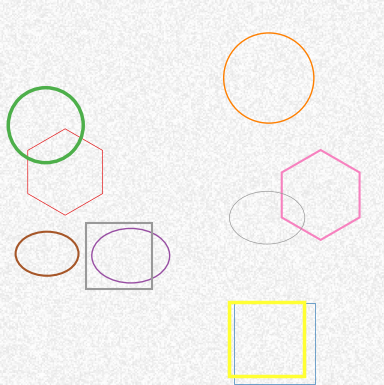[{"shape": "hexagon", "thickness": 0.5, "radius": 0.56, "center": [0.169, 0.553]}, {"shape": "square", "thickness": 0.5, "radius": 0.53, "center": [0.712, 0.109]}, {"shape": "circle", "thickness": 2.5, "radius": 0.49, "center": [0.119, 0.675]}, {"shape": "oval", "thickness": 1, "radius": 0.51, "center": [0.34, 0.336]}, {"shape": "circle", "thickness": 1, "radius": 0.59, "center": [0.698, 0.797]}, {"shape": "square", "thickness": 2.5, "radius": 0.48, "center": [0.692, 0.119]}, {"shape": "oval", "thickness": 1.5, "radius": 0.41, "center": [0.122, 0.341]}, {"shape": "hexagon", "thickness": 1.5, "radius": 0.58, "center": [0.833, 0.494]}, {"shape": "square", "thickness": 1.5, "radius": 0.43, "center": [0.309, 0.335]}, {"shape": "oval", "thickness": 0.5, "radius": 0.49, "center": [0.694, 0.435]}]